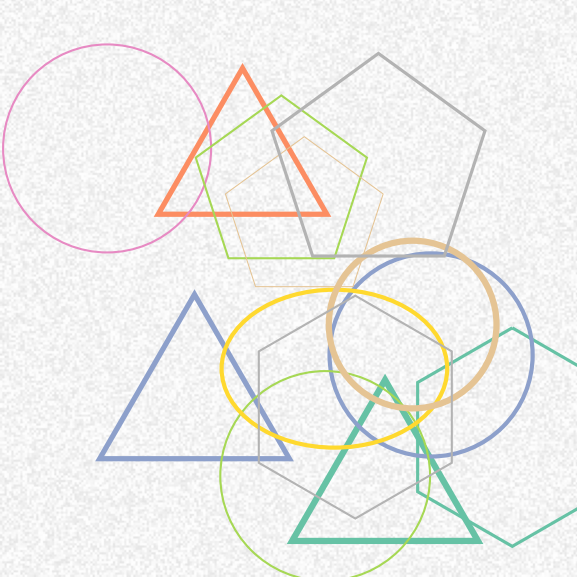[{"shape": "hexagon", "thickness": 1.5, "radius": 0.95, "center": [0.887, 0.242]}, {"shape": "triangle", "thickness": 3, "radius": 0.93, "center": [0.667, 0.155]}, {"shape": "triangle", "thickness": 2.5, "radius": 0.84, "center": [0.42, 0.712]}, {"shape": "triangle", "thickness": 2.5, "radius": 0.95, "center": [0.337, 0.3]}, {"shape": "circle", "thickness": 2, "radius": 0.88, "center": [0.746, 0.385]}, {"shape": "circle", "thickness": 1, "radius": 0.9, "center": [0.185, 0.742]}, {"shape": "pentagon", "thickness": 1, "radius": 0.78, "center": [0.487, 0.678]}, {"shape": "circle", "thickness": 1, "radius": 0.91, "center": [0.563, 0.175]}, {"shape": "oval", "thickness": 2, "radius": 0.98, "center": [0.579, 0.361]}, {"shape": "circle", "thickness": 3, "radius": 0.73, "center": [0.715, 0.437]}, {"shape": "pentagon", "thickness": 0.5, "radius": 0.72, "center": [0.527, 0.619]}, {"shape": "pentagon", "thickness": 1.5, "radius": 0.97, "center": [0.655, 0.713]}, {"shape": "hexagon", "thickness": 1, "radius": 0.96, "center": [0.615, 0.294]}]